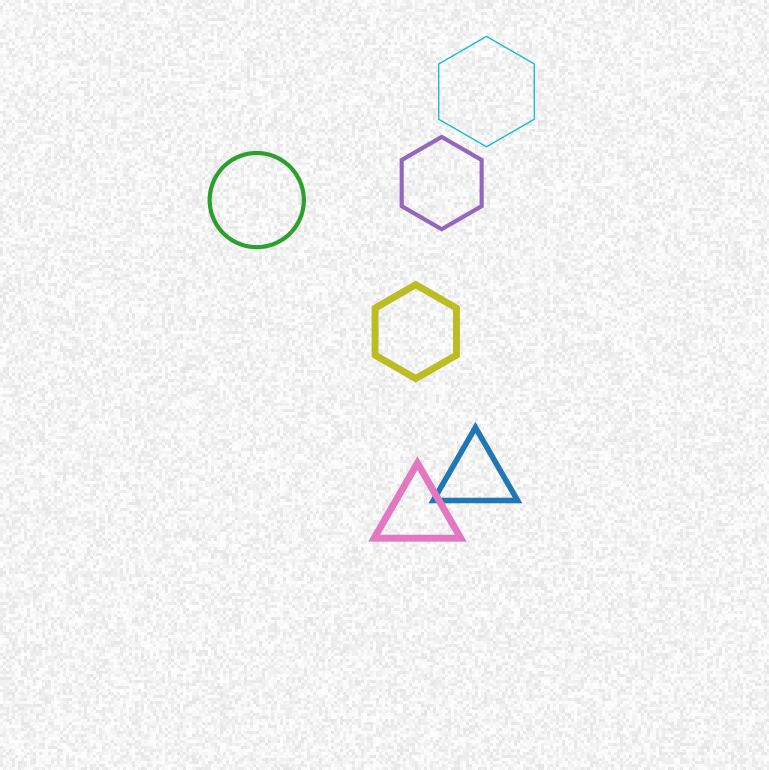[{"shape": "triangle", "thickness": 2, "radius": 0.32, "center": [0.617, 0.382]}, {"shape": "circle", "thickness": 1.5, "radius": 0.31, "center": [0.333, 0.74]}, {"shape": "hexagon", "thickness": 1.5, "radius": 0.3, "center": [0.574, 0.762]}, {"shape": "triangle", "thickness": 2.5, "radius": 0.32, "center": [0.542, 0.334]}, {"shape": "hexagon", "thickness": 2.5, "radius": 0.31, "center": [0.54, 0.569]}, {"shape": "hexagon", "thickness": 0.5, "radius": 0.36, "center": [0.632, 0.881]}]